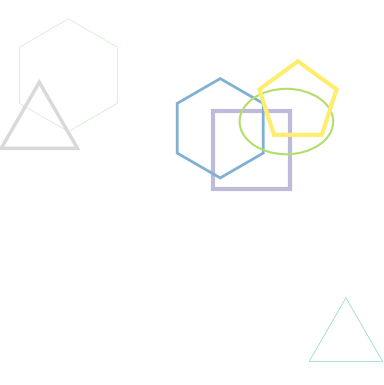[{"shape": "triangle", "thickness": 0.5, "radius": 0.55, "center": [0.898, 0.116]}, {"shape": "square", "thickness": 3, "radius": 0.51, "center": [0.653, 0.611]}, {"shape": "hexagon", "thickness": 2, "radius": 0.64, "center": [0.572, 0.667]}, {"shape": "oval", "thickness": 1.5, "radius": 0.61, "center": [0.744, 0.684]}, {"shape": "triangle", "thickness": 2.5, "radius": 0.57, "center": [0.102, 0.672]}, {"shape": "hexagon", "thickness": 0.5, "radius": 0.73, "center": [0.178, 0.805]}, {"shape": "pentagon", "thickness": 3, "radius": 0.53, "center": [0.774, 0.735]}]